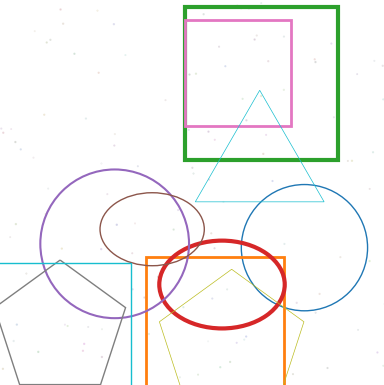[{"shape": "circle", "thickness": 1, "radius": 0.82, "center": [0.791, 0.357]}, {"shape": "square", "thickness": 2, "radius": 0.9, "center": [0.559, 0.153]}, {"shape": "square", "thickness": 3, "radius": 0.99, "center": [0.679, 0.783]}, {"shape": "oval", "thickness": 3, "radius": 0.81, "center": [0.577, 0.261]}, {"shape": "circle", "thickness": 1.5, "radius": 0.97, "center": [0.298, 0.367]}, {"shape": "oval", "thickness": 1, "radius": 0.68, "center": [0.395, 0.405]}, {"shape": "square", "thickness": 2, "radius": 0.69, "center": [0.617, 0.81]}, {"shape": "pentagon", "thickness": 1, "radius": 0.89, "center": [0.156, 0.146]}, {"shape": "pentagon", "thickness": 0.5, "radius": 0.99, "center": [0.602, 0.103]}, {"shape": "square", "thickness": 1, "radius": 0.99, "center": [0.142, 0.119]}, {"shape": "triangle", "thickness": 0.5, "radius": 0.97, "center": [0.675, 0.572]}]